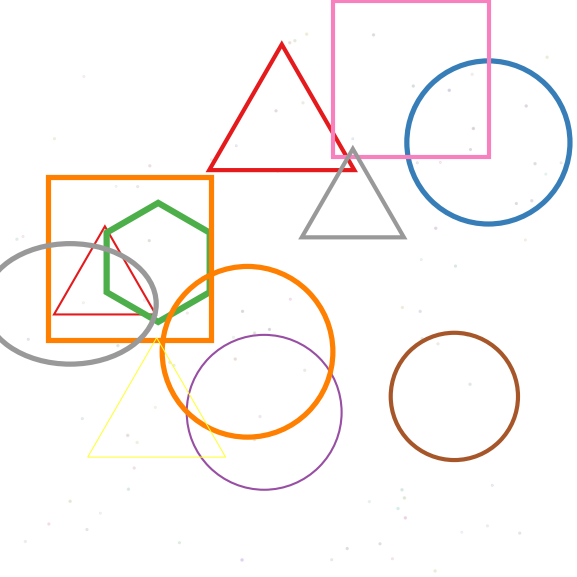[{"shape": "triangle", "thickness": 2, "radius": 0.73, "center": [0.488, 0.777]}, {"shape": "triangle", "thickness": 1, "radius": 0.51, "center": [0.182, 0.505]}, {"shape": "circle", "thickness": 2.5, "radius": 0.71, "center": [0.846, 0.752]}, {"shape": "hexagon", "thickness": 3, "radius": 0.52, "center": [0.274, 0.545]}, {"shape": "circle", "thickness": 1, "radius": 0.67, "center": [0.457, 0.285]}, {"shape": "circle", "thickness": 2.5, "radius": 0.74, "center": [0.429, 0.39]}, {"shape": "square", "thickness": 2.5, "radius": 0.71, "center": [0.224, 0.552]}, {"shape": "triangle", "thickness": 0.5, "radius": 0.69, "center": [0.271, 0.277]}, {"shape": "circle", "thickness": 2, "radius": 0.55, "center": [0.787, 0.313]}, {"shape": "square", "thickness": 2, "radius": 0.67, "center": [0.712, 0.863]}, {"shape": "oval", "thickness": 2.5, "radius": 0.75, "center": [0.121, 0.473]}, {"shape": "triangle", "thickness": 2, "radius": 0.51, "center": [0.611, 0.639]}]